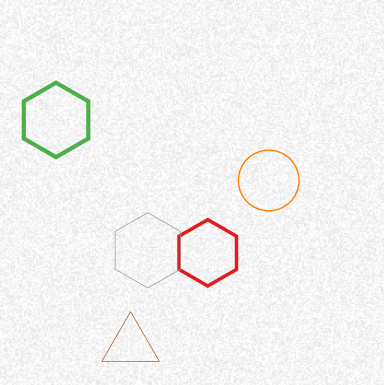[{"shape": "hexagon", "thickness": 2.5, "radius": 0.43, "center": [0.54, 0.343]}, {"shape": "hexagon", "thickness": 3, "radius": 0.48, "center": [0.146, 0.689]}, {"shape": "circle", "thickness": 1, "radius": 0.39, "center": [0.698, 0.531]}, {"shape": "triangle", "thickness": 0.5, "radius": 0.43, "center": [0.339, 0.104]}, {"shape": "hexagon", "thickness": 0.5, "radius": 0.49, "center": [0.384, 0.35]}]